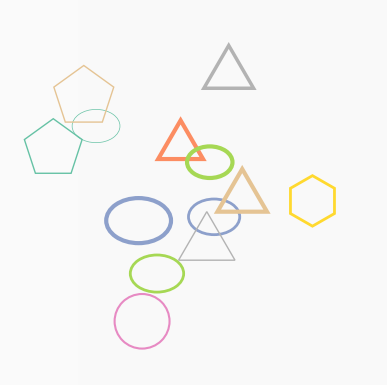[{"shape": "oval", "thickness": 0.5, "radius": 0.31, "center": [0.248, 0.673]}, {"shape": "pentagon", "thickness": 1, "radius": 0.39, "center": [0.137, 0.613]}, {"shape": "triangle", "thickness": 3, "radius": 0.33, "center": [0.466, 0.62]}, {"shape": "oval", "thickness": 3, "radius": 0.42, "center": [0.358, 0.427]}, {"shape": "oval", "thickness": 2, "radius": 0.33, "center": [0.553, 0.437]}, {"shape": "circle", "thickness": 1.5, "radius": 0.35, "center": [0.367, 0.165]}, {"shape": "oval", "thickness": 3, "radius": 0.29, "center": [0.541, 0.579]}, {"shape": "oval", "thickness": 2, "radius": 0.34, "center": [0.405, 0.289]}, {"shape": "hexagon", "thickness": 2, "radius": 0.33, "center": [0.806, 0.478]}, {"shape": "triangle", "thickness": 3, "radius": 0.37, "center": [0.625, 0.487]}, {"shape": "pentagon", "thickness": 1, "radius": 0.41, "center": [0.216, 0.749]}, {"shape": "triangle", "thickness": 2.5, "radius": 0.37, "center": [0.59, 0.808]}, {"shape": "triangle", "thickness": 1, "radius": 0.42, "center": [0.534, 0.366]}]